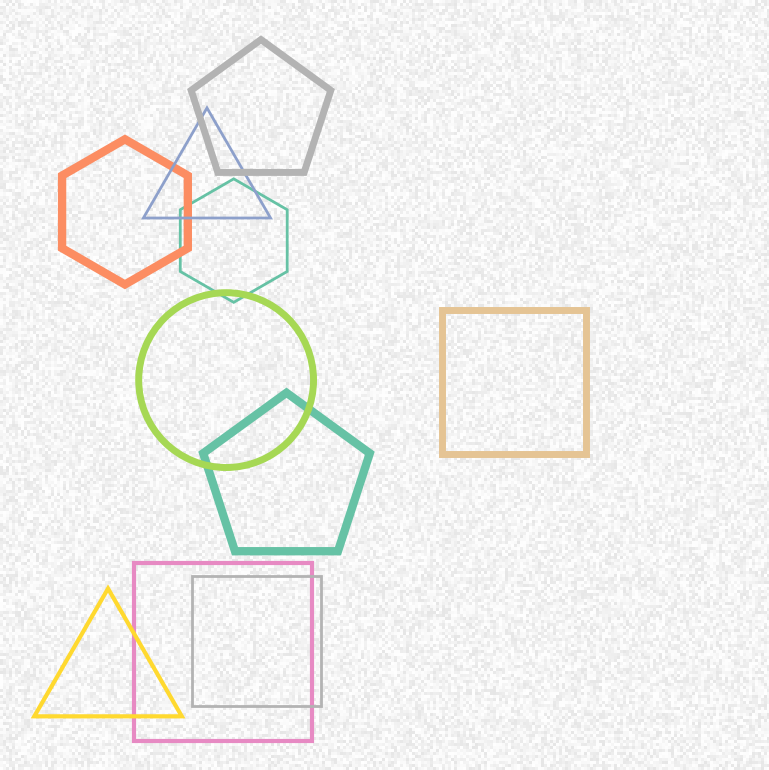[{"shape": "pentagon", "thickness": 3, "radius": 0.57, "center": [0.372, 0.376]}, {"shape": "hexagon", "thickness": 1, "radius": 0.4, "center": [0.304, 0.688]}, {"shape": "hexagon", "thickness": 3, "radius": 0.47, "center": [0.162, 0.725]}, {"shape": "triangle", "thickness": 1, "radius": 0.48, "center": [0.269, 0.765]}, {"shape": "square", "thickness": 1.5, "radius": 0.58, "center": [0.29, 0.153]}, {"shape": "circle", "thickness": 2.5, "radius": 0.57, "center": [0.294, 0.506]}, {"shape": "triangle", "thickness": 1.5, "radius": 0.55, "center": [0.14, 0.125]}, {"shape": "square", "thickness": 2.5, "radius": 0.47, "center": [0.668, 0.504]}, {"shape": "pentagon", "thickness": 2.5, "radius": 0.48, "center": [0.339, 0.853]}, {"shape": "square", "thickness": 1, "radius": 0.42, "center": [0.333, 0.168]}]